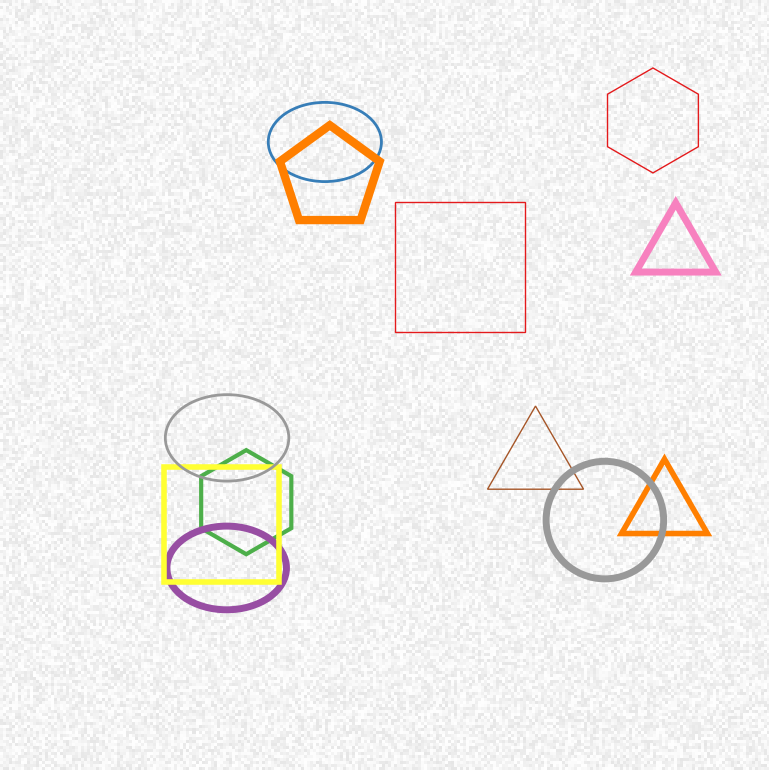[{"shape": "hexagon", "thickness": 0.5, "radius": 0.34, "center": [0.848, 0.844]}, {"shape": "square", "thickness": 0.5, "radius": 0.42, "center": [0.597, 0.653]}, {"shape": "oval", "thickness": 1, "radius": 0.37, "center": [0.422, 0.816]}, {"shape": "hexagon", "thickness": 1.5, "radius": 0.34, "center": [0.32, 0.348]}, {"shape": "oval", "thickness": 2.5, "radius": 0.39, "center": [0.294, 0.262]}, {"shape": "triangle", "thickness": 2, "radius": 0.32, "center": [0.863, 0.339]}, {"shape": "pentagon", "thickness": 3, "radius": 0.34, "center": [0.428, 0.769]}, {"shape": "square", "thickness": 2, "radius": 0.37, "center": [0.288, 0.318]}, {"shape": "triangle", "thickness": 0.5, "radius": 0.36, "center": [0.695, 0.401]}, {"shape": "triangle", "thickness": 2.5, "radius": 0.3, "center": [0.878, 0.677]}, {"shape": "circle", "thickness": 2.5, "radius": 0.38, "center": [0.786, 0.325]}, {"shape": "oval", "thickness": 1, "radius": 0.4, "center": [0.295, 0.431]}]